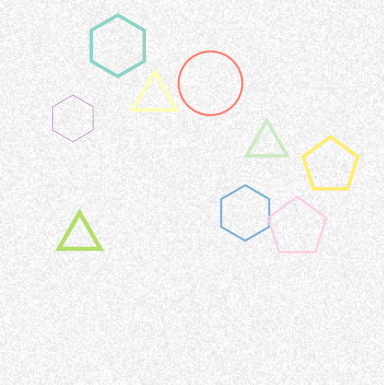[{"shape": "hexagon", "thickness": 2.5, "radius": 0.4, "center": [0.306, 0.881]}, {"shape": "triangle", "thickness": 2.5, "radius": 0.33, "center": [0.401, 0.748]}, {"shape": "circle", "thickness": 1.5, "radius": 0.41, "center": [0.547, 0.784]}, {"shape": "hexagon", "thickness": 1.5, "radius": 0.36, "center": [0.637, 0.447]}, {"shape": "triangle", "thickness": 3, "radius": 0.31, "center": [0.207, 0.385]}, {"shape": "pentagon", "thickness": 1.5, "radius": 0.4, "center": [0.772, 0.409]}, {"shape": "hexagon", "thickness": 0.5, "radius": 0.3, "center": [0.189, 0.692]}, {"shape": "triangle", "thickness": 2.5, "radius": 0.31, "center": [0.693, 0.626]}, {"shape": "pentagon", "thickness": 2.5, "radius": 0.37, "center": [0.858, 0.57]}]